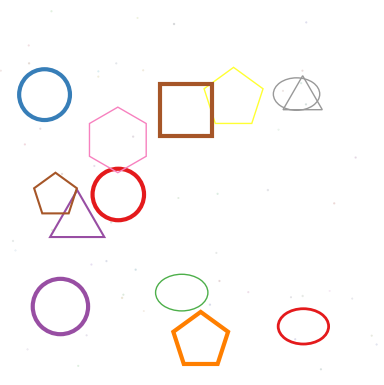[{"shape": "oval", "thickness": 2, "radius": 0.33, "center": [0.788, 0.152]}, {"shape": "circle", "thickness": 3, "radius": 0.33, "center": [0.307, 0.495]}, {"shape": "circle", "thickness": 3, "radius": 0.33, "center": [0.116, 0.754]}, {"shape": "oval", "thickness": 1, "radius": 0.34, "center": [0.472, 0.24]}, {"shape": "circle", "thickness": 3, "radius": 0.36, "center": [0.157, 0.204]}, {"shape": "triangle", "thickness": 1.5, "radius": 0.41, "center": [0.201, 0.425]}, {"shape": "pentagon", "thickness": 3, "radius": 0.37, "center": [0.521, 0.115]}, {"shape": "pentagon", "thickness": 1, "radius": 0.4, "center": [0.607, 0.745]}, {"shape": "square", "thickness": 3, "radius": 0.33, "center": [0.483, 0.714]}, {"shape": "pentagon", "thickness": 1.5, "radius": 0.29, "center": [0.144, 0.493]}, {"shape": "hexagon", "thickness": 1, "radius": 0.43, "center": [0.306, 0.637]}, {"shape": "triangle", "thickness": 1, "radius": 0.29, "center": [0.786, 0.744]}, {"shape": "oval", "thickness": 1, "radius": 0.3, "center": [0.77, 0.756]}]